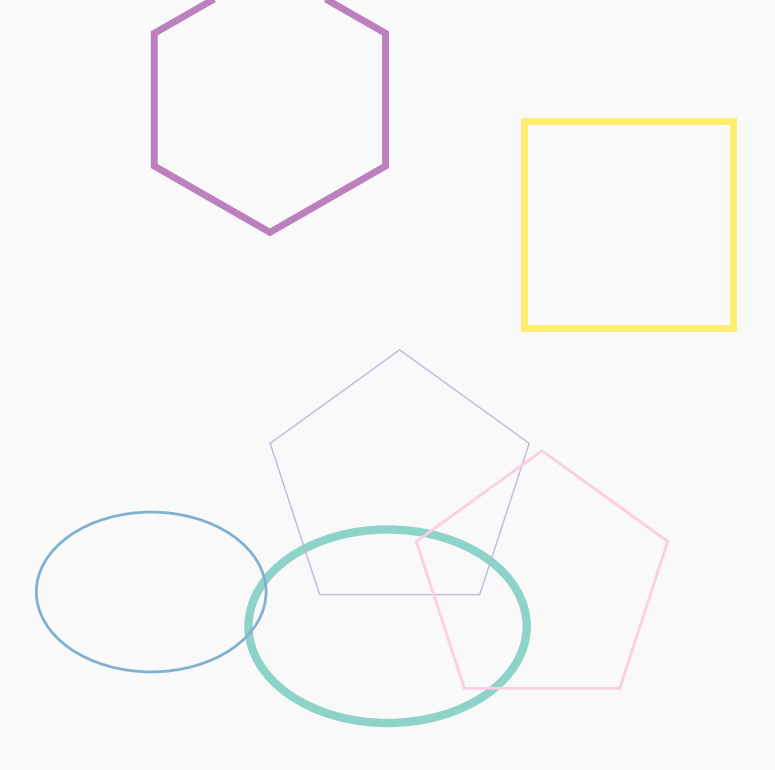[{"shape": "oval", "thickness": 3, "radius": 0.9, "center": [0.5, 0.187]}, {"shape": "pentagon", "thickness": 0.5, "radius": 0.88, "center": [0.516, 0.37]}, {"shape": "oval", "thickness": 1, "radius": 0.74, "center": [0.195, 0.231]}, {"shape": "pentagon", "thickness": 1, "radius": 0.85, "center": [0.699, 0.244]}, {"shape": "hexagon", "thickness": 2.5, "radius": 0.86, "center": [0.348, 0.871]}, {"shape": "square", "thickness": 2.5, "radius": 0.67, "center": [0.811, 0.709]}]